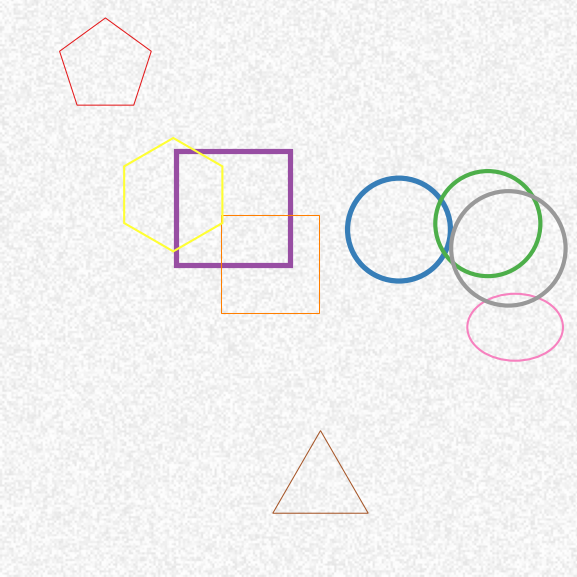[{"shape": "pentagon", "thickness": 0.5, "radius": 0.42, "center": [0.183, 0.885]}, {"shape": "circle", "thickness": 2.5, "radius": 0.45, "center": [0.691, 0.602]}, {"shape": "circle", "thickness": 2, "radius": 0.45, "center": [0.845, 0.612]}, {"shape": "square", "thickness": 2.5, "radius": 0.49, "center": [0.404, 0.639]}, {"shape": "square", "thickness": 0.5, "radius": 0.43, "center": [0.467, 0.542]}, {"shape": "hexagon", "thickness": 1, "radius": 0.49, "center": [0.3, 0.662]}, {"shape": "triangle", "thickness": 0.5, "radius": 0.48, "center": [0.555, 0.158]}, {"shape": "oval", "thickness": 1, "radius": 0.41, "center": [0.892, 0.432]}, {"shape": "circle", "thickness": 2, "radius": 0.5, "center": [0.88, 0.569]}]